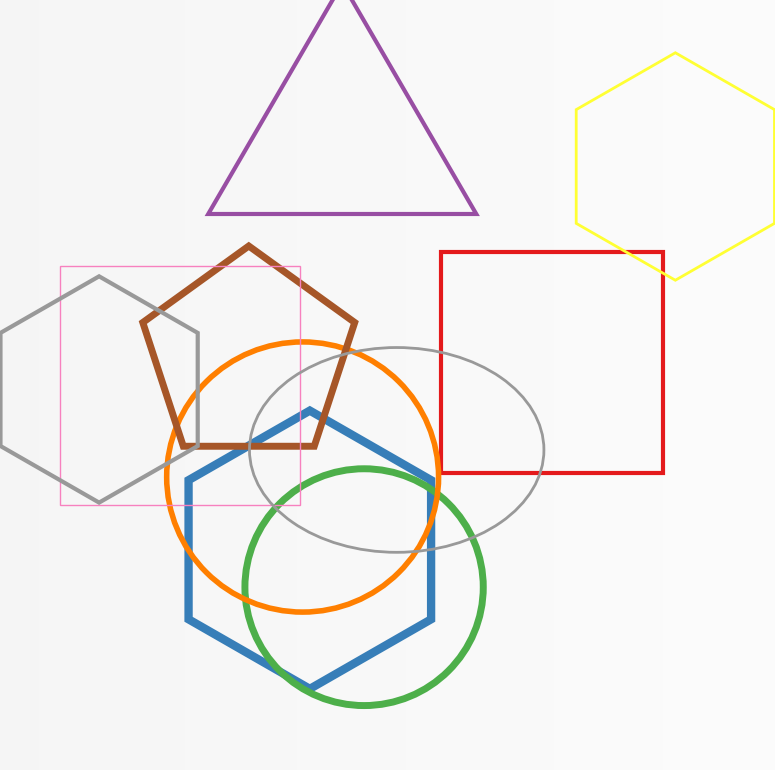[{"shape": "square", "thickness": 1.5, "radius": 0.72, "center": [0.712, 0.529]}, {"shape": "hexagon", "thickness": 3, "radius": 0.9, "center": [0.4, 0.286]}, {"shape": "circle", "thickness": 2.5, "radius": 0.77, "center": [0.47, 0.237]}, {"shape": "triangle", "thickness": 1.5, "radius": 1.0, "center": [0.442, 0.822]}, {"shape": "circle", "thickness": 2, "radius": 0.88, "center": [0.39, 0.381]}, {"shape": "hexagon", "thickness": 1, "radius": 0.74, "center": [0.871, 0.784]}, {"shape": "pentagon", "thickness": 2.5, "radius": 0.72, "center": [0.321, 0.537]}, {"shape": "square", "thickness": 0.5, "radius": 0.78, "center": [0.232, 0.5]}, {"shape": "oval", "thickness": 1, "radius": 0.95, "center": [0.512, 0.416]}, {"shape": "hexagon", "thickness": 1.5, "radius": 0.73, "center": [0.128, 0.494]}]